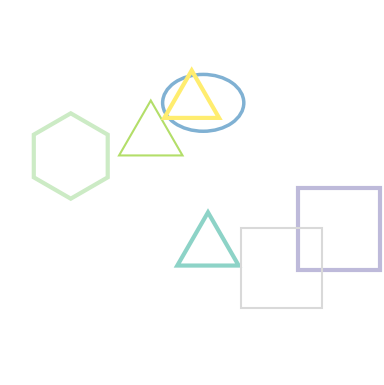[{"shape": "triangle", "thickness": 3, "radius": 0.46, "center": [0.54, 0.356]}, {"shape": "square", "thickness": 3, "radius": 0.54, "center": [0.881, 0.405]}, {"shape": "oval", "thickness": 2.5, "radius": 0.53, "center": [0.528, 0.733]}, {"shape": "triangle", "thickness": 1.5, "radius": 0.48, "center": [0.392, 0.644]}, {"shape": "square", "thickness": 1.5, "radius": 0.52, "center": [0.731, 0.304]}, {"shape": "hexagon", "thickness": 3, "radius": 0.55, "center": [0.184, 0.595]}, {"shape": "triangle", "thickness": 3, "radius": 0.41, "center": [0.498, 0.735]}]